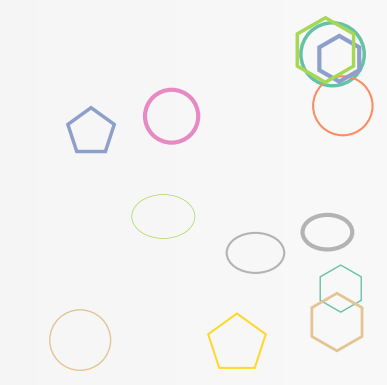[{"shape": "circle", "thickness": 2.5, "radius": 0.41, "center": [0.858, 0.859]}, {"shape": "hexagon", "thickness": 1, "radius": 0.31, "center": [0.879, 0.25]}, {"shape": "circle", "thickness": 1.5, "radius": 0.38, "center": [0.885, 0.725]}, {"shape": "hexagon", "thickness": 3, "radius": 0.3, "center": [0.876, 0.847]}, {"shape": "pentagon", "thickness": 2.5, "radius": 0.31, "center": [0.235, 0.657]}, {"shape": "circle", "thickness": 3, "radius": 0.34, "center": [0.443, 0.698]}, {"shape": "oval", "thickness": 0.5, "radius": 0.41, "center": [0.421, 0.438]}, {"shape": "hexagon", "thickness": 2.5, "radius": 0.42, "center": [0.84, 0.87]}, {"shape": "pentagon", "thickness": 1.5, "radius": 0.39, "center": [0.612, 0.108]}, {"shape": "hexagon", "thickness": 2, "radius": 0.37, "center": [0.87, 0.163]}, {"shape": "circle", "thickness": 1, "radius": 0.39, "center": [0.207, 0.117]}, {"shape": "oval", "thickness": 3, "radius": 0.32, "center": [0.845, 0.397]}, {"shape": "oval", "thickness": 1.5, "radius": 0.37, "center": [0.659, 0.343]}]